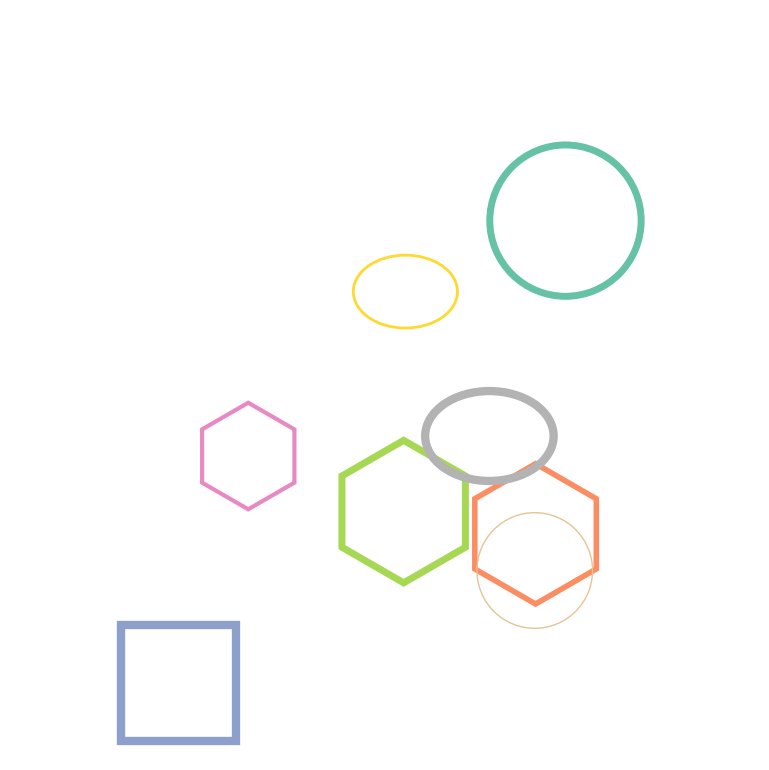[{"shape": "circle", "thickness": 2.5, "radius": 0.49, "center": [0.734, 0.713]}, {"shape": "hexagon", "thickness": 2, "radius": 0.46, "center": [0.696, 0.307]}, {"shape": "square", "thickness": 3, "radius": 0.38, "center": [0.232, 0.113]}, {"shape": "hexagon", "thickness": 1.5, "radius": 0.35, "center": [0.322, 0.408]}, {"shape": "hexagon", "thickness": 2.5, "radius": 0.46, "center": [0.524, 0.336]}, {"shape": "oval", "thickness": 1, "radius": 0.34, "center": [0.526, 0.621]}, {"shape": "circle", "thickness": 0.5, "radius": 0.38, "center": [0.694, 0.259]}, {"shape": "oval", "thickness": 3, "radius": 0.42, "center": [0.636, 0.434]}]